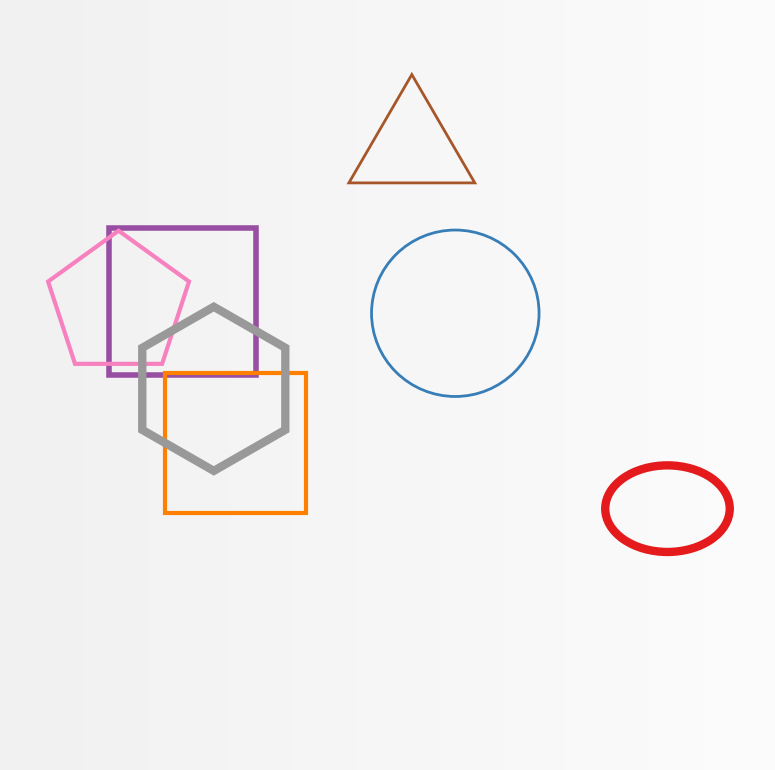[{"shape": "oval", "thickness": 3, "radius": 0.4, "center": [0.861, 0.339]}, {"shape": "circle", "thickness": 1, "radius": 0.54, "center": [0.587, 0.593]}, {"shape": "square", "thickness": 2, "radius": 0.48, "center": [0.236, 0.608]}, {"shape": "square", "thickness": 1.5, "radius": 0.46, "center": [0.304, 0.425]}, {"shape": "triangle", "thickness": 1, "radius": 0.47, "center": [0.531, 0.809]}, {"shape": "pentagon", "thickness": 1.5, "radius": 0.48, "center": [0.153, 0.605]}, {"shape": "hexagon", "thickness": 3, "radius": 0.53, "center": [0.276, 0.495]}]